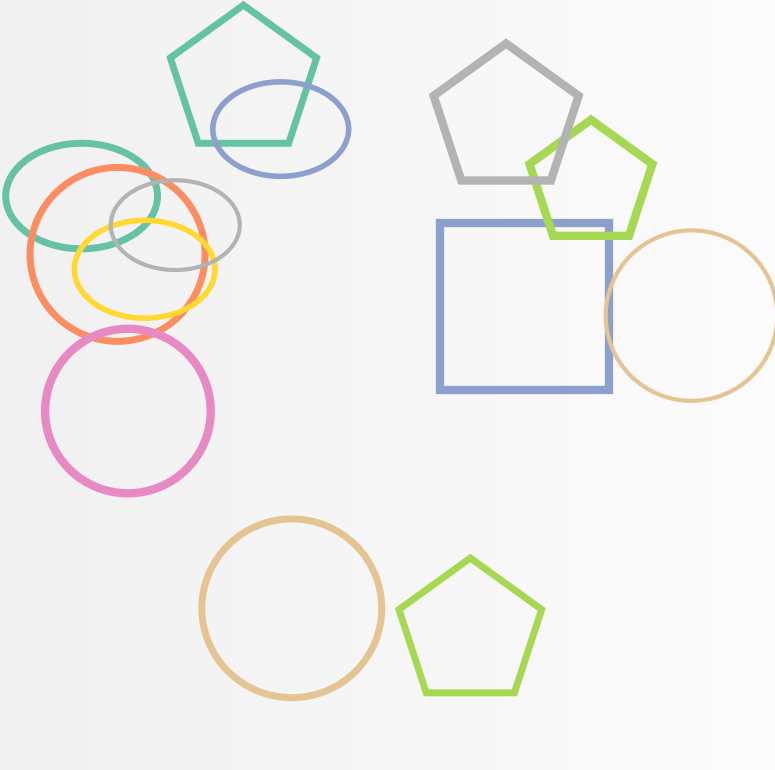[{"shape": "oval", "thickness": 2.5, "radius": 0.49, "center": [0.105, 0.745]}, {"shape": "pentagon", "thickness": 2.5, "radius": 0.5, "center": [0.314, 0.894]}, {"shape": "circle", "thickness": 2.5, "radius": 0.56, "center": [0.152, 0.67]}, {"shape": "square", "thickness": 3, "radius": 0.54, "center": [0.677, 0.602]}, {"shape": "oval", "thickness": 2, "radius": 0.44, "center": [0.362, 0.832]}, {"shape": "circle", "thickness": 3, "radius": 0.53, "center": [0.165, 0.466]}, {"shape": "pentagon", "thickness": 2.5, "radius": 0.48, "center": [0.607, 0.179]}, {"shape": "pentagon", "thickness": 3, "radius": 0.42, "center": [0.763, 0.761]}, {"shape": "oval", "thickness": 2, "radius": 0.45, "center": [0.187, 0.65]}, {"shape": "circle", "thickness": 2.5, "radius": 0.58, "center": [0.377, 0.21]}, {"shape": "circle", "thickness": 1.5, "radius": 0.55, "center": [0.892, 0.59]}, {"shape": "oval", "thickness": 1.5, "radius": 0.42, "center": [0.226, 0.708]}, {"shape": "pentagon", "thickness": 3, "radius": 0.49, "center": [0.653, 0.845]}]